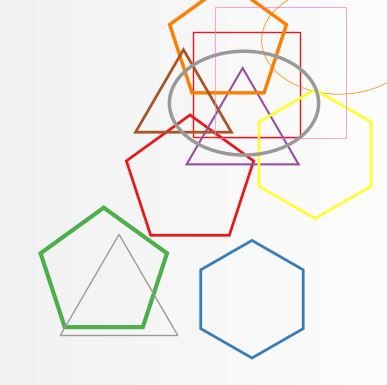[{"shape": "square", "thickness": 1, "radius": 0.69, "center": [0.636, 0.781]}, {"shape": "pentagon", "thickness": 2, "radius": 0.86, "center": [0.49, 0.529]}, {"shape": "hexagon", "thickness": 2, "radius": 0.76, "center": [0.65, 0.223]}, {"shape": "pentagon", "thickness": 3, "radius": 0.86, "center": [0.268, 0.289]}, {"shape": "triangle", "thickness": 1.5, "radius": 0.83, "center": [0.626, 0.657]}, {"shape": "oval", "thickness": 0.5, "radius": 1.0, "center": [0.875, 0.895]}, {"shape": "pentagon", "thickness": 2.5, "radius": 0.79, "center": [0.589, 0.887]}, {"shape": "hexagon", "thickness": 2, "radius": 0.84, "center": [0.813, 0.6]}, {"shape": "triangle", "thickness": 2, "radius": 0.71, "center": [0.473, 0.728]}, {"shape": "square", "thickness": 0.5, "radius": 0.84, "center": [0.725, 0.812]}, {"shape": "oval", "thickness": 2.5, "radius": 0.96, "center": [0.63, 0.732]}, {"shape": "triangle", "thickness": 1, "radius": 0.88, "center": [0.307, 0.216]}]